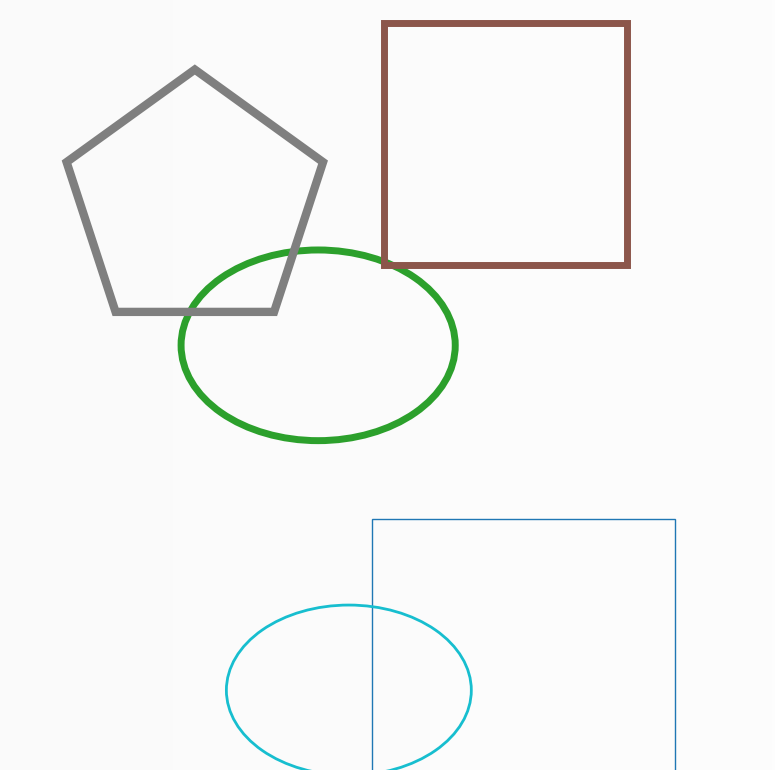[{"shape": "square", "thickness": 0.5, "radius": 0.98, "center": [0.676, 0.13]}, {"shape": "oval", "thickness": 2.5, "radius": 0.88, "center": [0.411, 0.552]}, {"shape": "square", "thickness": 2.5, "radius": 0.79, "center": [0.652, 0.813]}, {"shape": "pentagon", "thickness": 3, "radius": 0.87, "center": [0.251, 0.736]}, {"shape": "oval", "thickness": 1, "radius": 0.79, "center": [0.45, 0.104]}]